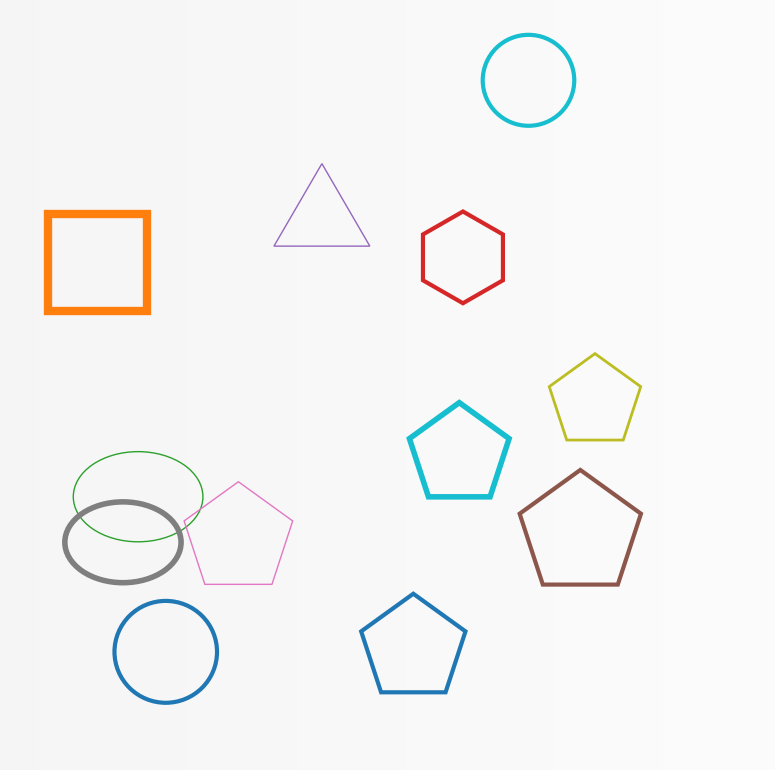[{"shape": "pentagon", "thickness": 1.5, "radius": 0.35, "center": [0.533, 0.158]}, {"shape": "circle", "thickness": 1.5, "radius": 0.33, "center": [0.214, 0.153]}, {"shape": "square", "thickness": 3, "radius": 0.32, "center": [0.126, 0.659]}, {"shape": "oval", "thickness": 0.5, "radius": 0.42, "center": [0.178, 0.355]}, {"shape": "hexagon", "thickness": 1.5, "radius": 0.3, "center": [0.597, 0.666]}, {"shape": "triangle", "thickness": 0.5, "radius": 0.36, "center": [0.415, 0.716]}, {"shape": "pentagon", "thickness": 1.5, "radius": 0.41, "center": [0.749, 0.307]}, {"shape": "pentagon", "thickness": 0.5, "radius": 0.37, "center": [0.308, 0.301]}, {"shape": "oval", "thickness": 2, "radius": 0.37, "center": [0.159, 0.296]}, {"shape": "pentagon", "thickness": 1, "radius": 0.31, "center": [0.768, 0.479]}, {"shape": "circle", "thickness": 1.5, "radius": 0.3, "center": [0.682, 0.896]}, {"shape": "pentagon", "thickness": 2, "radius": 0.34, "center": [0.593, 0.409]}]